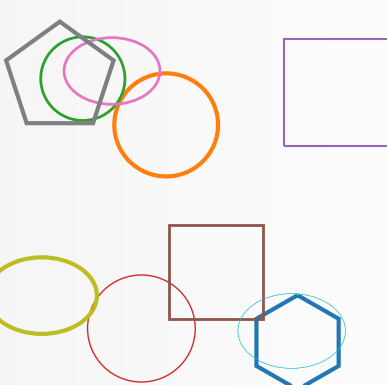[{"shape": "hexagon", "thickness": 3, "radius": 0.61, "center": [0.768, 0.111]}, {"shape": "circle", "thickness": 3, "radius": 0.67, "center": [0.429, 0.676]}, {"shape": "circle", "thickness": 2, "radius": 0.54, "center": [0.214, 0.796]}, {"shape": "circle", "thickness": 1, "radius": 0.69, "center": [0.365, 0.147]}, {"shape": "square", "thickness": 1.5, "radius": 0.69, "center": [0.872, 0.759]}, {"shape": "square", "thickness": 2, "radius": 0.61, "center": [0.558, 0.294]}, {"shape": "oval", "thickness": 2, "radius": 0.62, "center": [0.289, 0.816]}, {"shape": "pentagon", "thickness": 3, "radius": 0.73, "center": [0.154, 0.798]}, {"shape": "oval", "thickness": 3, "radius": 0.71, "center": [0.108, 0.232]}, {"shape": "oval", "thickness": 0.5, "radius": 0.69, "center": [0.753, 0.14]}]